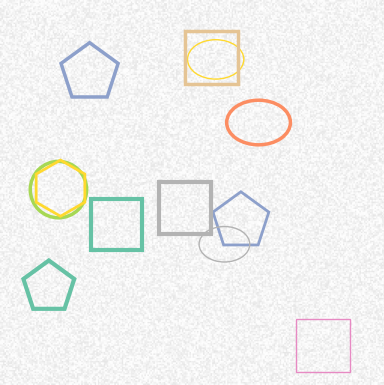[{"shape": "pentagon", "thickness": 3, "radius": 0.35, "center": [0.127, 0.254]}, {"shape": "square", "thickness": 3, "radius": 0.33, "center": [0.303, 0.416]}, {"shape": "oval", "thickness": 2.5, "radius": 0.41, "center": [0.672, 0.682]}, {"shape": "pentagon", "thickness": 2.5, "radius": 0.39, "center": [0.233, 0.811]}, {"shape": "pentagon", "thickness": 2, "radius": 0.38, "center": [0.626, 0.425]}, {"shape": "square", "thickness": 1, "radius": 0.35, "center": [0.839, 0.102]}, {"shape": "circle", "thickness": 2.5, "radius": 0.37, "center": [0.152, 0.508]}, {"shape": "hexagon", "thickness": 2, "radius": 0.37, "center": [0.157, 0.511]}, {"shape": "oval", "thickness": 1, "radius": 0.37, "center": [0.56, 0.846]}, {"shape": "square", "thickness": 2.5, "radius": 0.34, "center": [0.55, 0.851]}, {"shape": "square", "thickness": 3, "radius": 0.34, "center": [0.48, 0.461]}, {"shape": "oval", "thickness": 1, "radius": 0.33, "center": [0.583, 0.366]}]